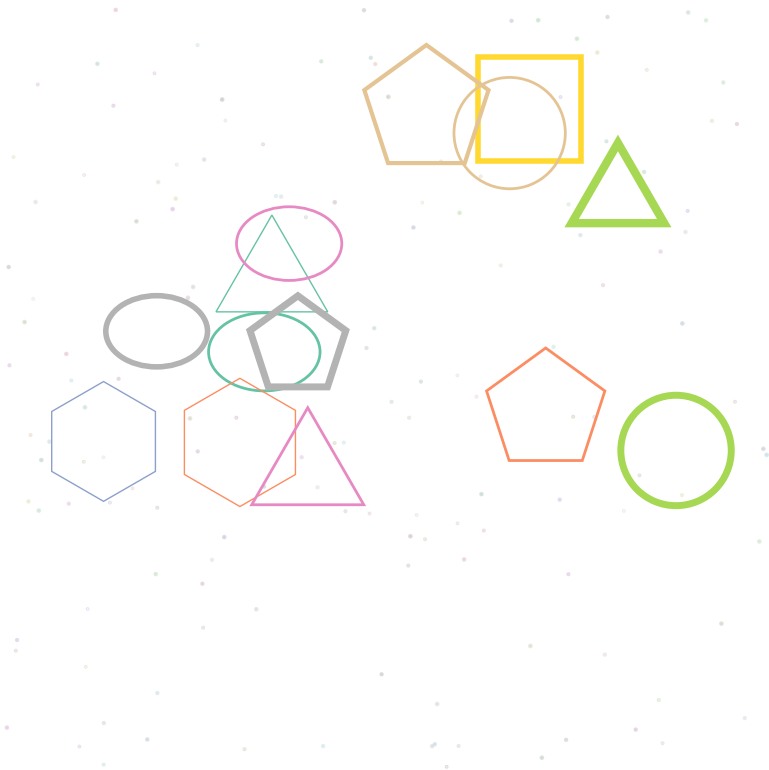[{"shape": "triangle", "thickness": 0.5, "radius": 0.42, "center": [0.353, 0.637]}, {"shape": "oval", "thickness": 1, "radius": 0.36, "center": [0.343, 0.543]}, {"shape": "hexagon", "thickness": 0.5, "radius": 0.42, "center": [0.312, 0.425]}, {"shape": "pentagon", "thickness": 1, "radius": 0.4, "center": [0.709, 0.467]}, {"shape": "hexagon", "thickness": 0.5, "radius": 0.39, "center": [0.134, 0.427]}, {"shape": "oval", "thickness": 1, "radius": 0.34, "center": [0.376, 0.684]}, {"shape": "triangle", "thickness": 1, "radius": 0.42, "center": [0.4, 0.386]}, {"shape": "triangle", "thickness": 3, "radius": 0.35, "center": [0.803, 0.745]}, {"shape": "circle", "thickness": 2.5, "radius": 0.36, "center": [0.878, 0.415]}, {"shape": "square", "thickness": 2, "radius": 0.34, "center": [0.688, 0.859]}, {"shape": "pentagon", "thickness": 1.5, "radius": 0.42, "center": [0.554, 0.857]}, {"shape": "circle", "thickness": 1, "radius": 0.36, "center": [0.662, 0.827]}, {"shape": "oval", "thickness": 2, "radius": 0.33, "center": [0.203, 0.57]}, {"shape": "pentagon", "thickness": 2.5, "radius": 0.33, "center": [0.387, 0.55]}]